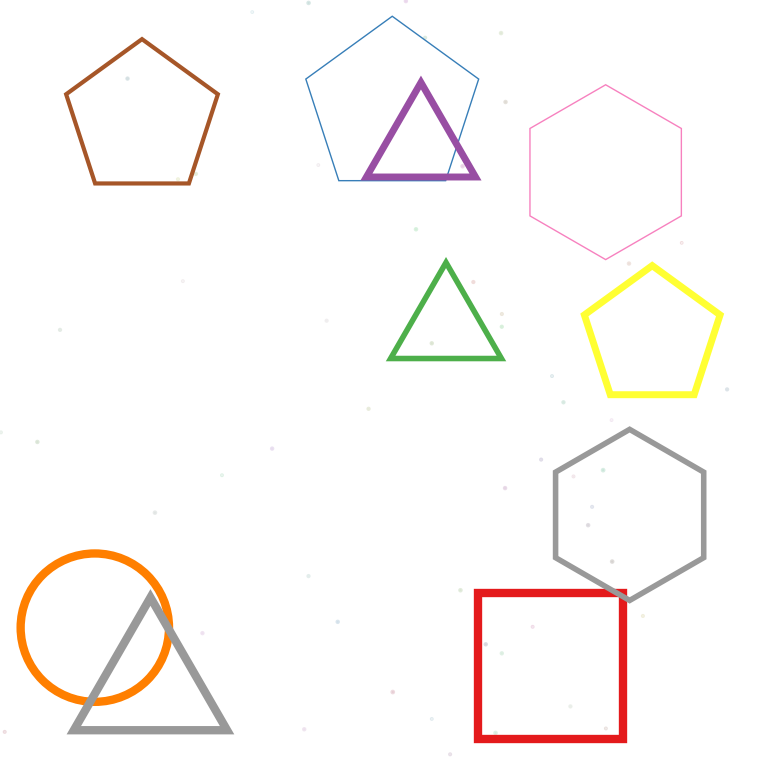[{"shape": "square", "thickness": 3, "radius": 0.47, "center": [0.715, 0.135]}, {"shape": "pentagon", "thickness": 0.5, "radius": 0.59, "center": [0.509, 0.861]}, {"shape": "triangle", "thickness": 2, "radius": 0.42, "center": [0.579, 0.576]}, {"shape": "triangle", "thickness": 2.5, "radius": 0.41, "center": [0.547, 0.811]}, {"shape": "circle", "thickness": 3, "radius": 0.48, "center": [0.123, 0.185]}, {"shape": "pentagon", "thickness": 2.5, "radius": 0.46, "center": [0.847, 0.562]}, {"shape": "pentagon", "thickness": 1.5, "radius": 0.52, "center": [0.184, 0.846]}, {"shape": "hexagon", "thickness": 0.5, "radius": 0.57, "center": [0.787, 0.776]}, {"shape": "hexagon", "thickness": 2, "radius": 0.56, "center": [0.818, 0.331]}, {"shape": "triangle", "thickness": 3, "radius": 0.57, "center": [0.195, 0.109]}]